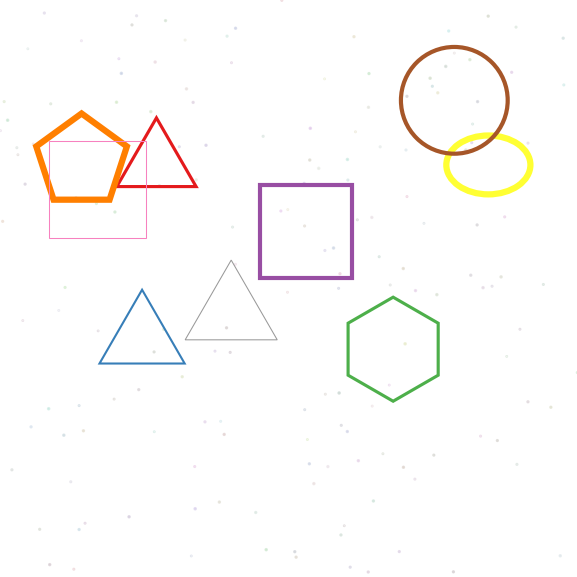[{"shape": "triangle", "thickness": 1.5, "radius": 0.4, "center": [0.271, 0.716]}, {"shape": "triangle", "thickness": 1, "radius": 0.43, "center": [0.246, 0.412]}, {"shape": "hexagon", "thickness": 1.5, "radius": 0.45, "center": [0.681, 0.394]}, {"shape": "square", "thickness": 2, "radius": 0.4, "center": [0.53, 0.598]}, {"shape": "pentagon", "thickness": 3, "radius": 0.41, "center": [0.141, 0.72]}, {"shape": "oval", "thickness": 3, "radius": 0.36, "center": [0.846, 0.714]}, {"shape": "circle", "thickness": 2, "radius": 0.46, "center": [0.787, 0.825]}, {"shape": "square", "thickness": 0.5, "radius": 0.42, "center": [0.169, 0.672]}, {"shape": "triangle", "thickness": 0.5, "radius": 0.46, "center": [0.4, 0.457]}]